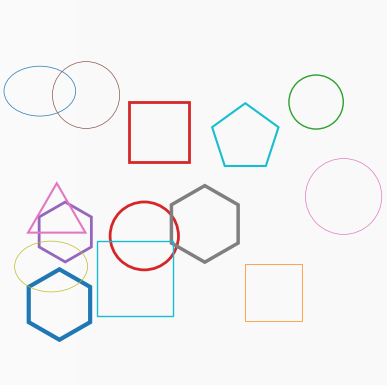[{"shape": "hexagon", "thickness": 3, "radius": 0.46, "center": [0.153, 0.209]}, {"shape": "oval", "thickness": 0.5, "radius": 0.46, "center": [0.103, 0.763]}, {"shape": "square", "thickness": 0.5, "radius": 0.37, "center": [0.706, 0.241]}, {"shape": "circle", "thickness": 1, "radius": 0.35, "center": [0.816, 0.735]}, {"shape": "square", "thickness": 2, "radius": 0.39, "center": [0.411, 0.657]}, {"shape": "circle", "thickness": 2, "radius": 0.44, "center": [0.372, 0.387]}, {"shape": "hexagon", "thickness": 2, "radius": 0.39, "center": [0.168, 0.397]}, {"shape": "circle", "thickness": 0.5, "radius": 0.43, "center": [0.222, 0.753]}, {"shape": "triangle", "thickness": 1.5, "radius": 0.43, "center": [0.147, 0.439]}, {"shape": "circle", "thickness": 0.5, "radius": 0.49, "center": [0.887, 0.49]}, {"shape": "hexagon", "thickness": 2.5, "radius": 0.5, "center": [0.528, 0.418]}, {"shape": "oval", "thickness": 0.5, "radius": 0.47, "center": [0.132, 0.308]}, {"shape": "pentagon", "thickness": 1.5, "radius": 0.45, "center": [0.633, 0.642]}, {"shape": "square", "thickness": 1, "radius": 0.49, "center": [0.348, 0.277]}]